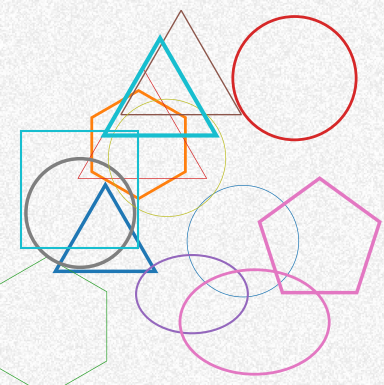[{"shape": "triangle", "thickness": 2.5, "radius": 0.75, "center": [0.274, 0.37]}, {"shape": "circle", "thickness": 0.5, "radius": 0.72, "center": [0.631, 0.374]}, {"shape": "hexagon", "thickness": 2, "radius": 0.7, "center": [0.36, 0.624]}, {"shape": "hexagon", "thickness": 0.5, "radius": 0.9, "center": [0.121, 0.152]}, {"shape": "circle", "thickness": 2, "radius": 0.8, "center": [0.765, 0.797]}, {"shape": "triangle", "thickness": 0.5, "radius": 0.97, "center": [0.37, 0.633]}, {"shape": "oval", "thickness": 1.5, "radius": 0.73, "center": [0.499, 0.236]}, {"shape": "triangle", "thickness": 1, "radius": 0.9, "center": [0.471, 0.793]}, {"shape": "pentagon", "thickness": 2.5, "radius": 0.82, "center": [0.83, 0.373]}, {"shape": "oval", "thickness": 2, "radius": 0.97, "center": [0.661, 0.164]}, {"shape": "circle", "thickness": 2.5, "radius": 0.71, "center": [0.208, 0.447]}, {"shape": "circle", "thickness": 0.5, "radius": 0.76, "center": [0.434, 0.59]}, {"shape": "triangle", "thickness": 3, "radius": 0.84, "center": [0.416, 0.732]}, {"shape": "square", "thickness": 1.5, "radius": 0.76, "center": [0.206, 0.508]}]